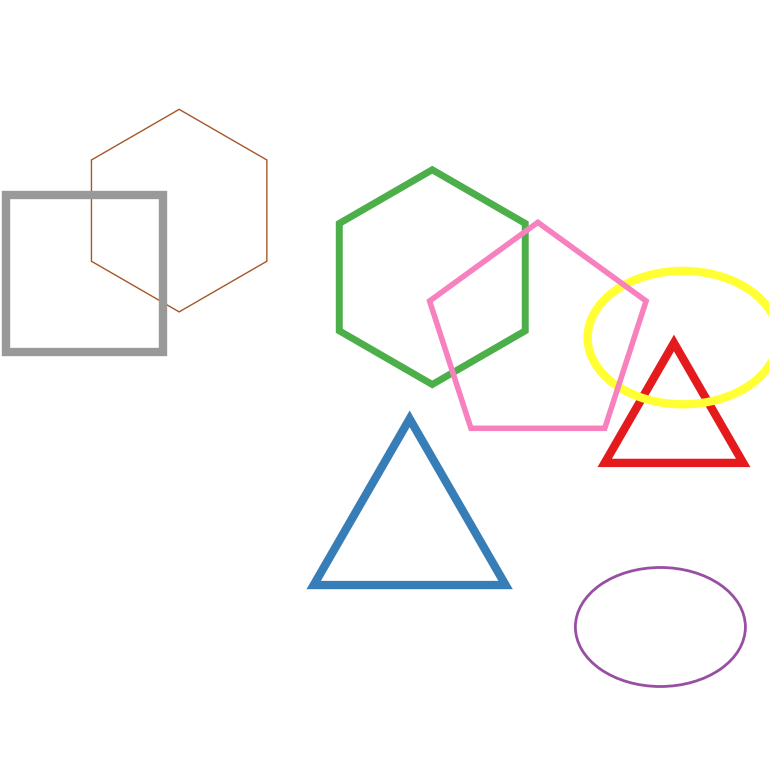[{"shape": "triangle", "thickness": 3, "radius": 0.52, "center": [0.875, 0.451]}, {"shape": "triangle", "thickness": 3, "radius": 0.72, "center": [0.532, 0.312]}, {"shape": "hexagon", "thickness": 2.5, "radius": 0.7, "center": [0.561, 0.64]}, {"shape": "oval", "thickness": 1, "radius": 0.55, "center": [0.858, 0.186]}, {"shape": "oval", "thickness": 3, "radius": 0.62, "center": [0.887, 0.562]}, {"shape": "hexagon", "thickness": 0.5, "radius": 0.66, "center": [0.233, 0.726]}, {"shape": "pentagon", "thickness": 2, "radius": 0.74, "center": [0.698, 0.563]}, {"shape": "square", "thickness": 3, "radius": 0.51, "center": [0.11, 0.645]}]